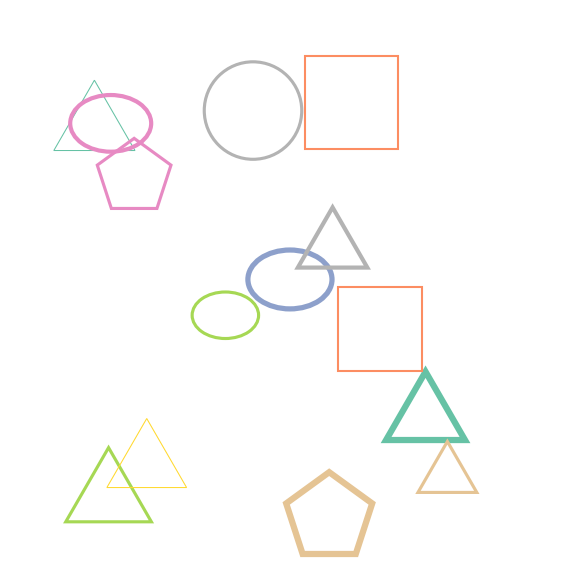[{"shape": "triangle", "thickness": 0.5, "radius": 0.41, "center": [0.163, 0.779]}, {"shape": "triangle", "thickness": 3, "radius": 0.39, "center": [0.737, 0.277]}, {"shape": "square", "thickness": 1, "radius": 0.41, "center": [0.608, 0.822]}, {"shape": "square", "thickness": 1, "radius": 0.36, "center": [0.658, 0.429]}, {"shape": "oval", "thickness": 2.5, "radius": 0.36, "center": [0.502, 0.515]}, {"shape": "oval", "thickness": 2, "radius": 0.35, "center": [0.192, 0.786]}, {"shape": "pentagon", "thickness": 1.5, "radius": 0.34, "center": [0.232, 0.692]}, {"shape": "triangle", "thickness": 1.5, "radius": 0.43, "center": [0.188, 0.138]}, {"shape": "oval", "thickness": 1.5, "radius": 0.29, "center": [0.39, 0.453]}, {"shape": "triangle", "thickness": 0.5, "radius": 0.4, "center": [0.254, 0.195]}, {"shape": "pentagon", "thickness": 3, "radius": 0.39, "center": [0.57, 0.103]}, {"shape": "triangle", "thickness": 1.5, "radius": 0.29, "center": [0.775, 0.176]}, {"shape": "triangle", "thickness": 2, "radius": 0.35, "center": [0.576, 0.571]}, {"shape": "circle", "thickness": 1.5, "radius": 0.42, "center": [0.438, 0.808]}]